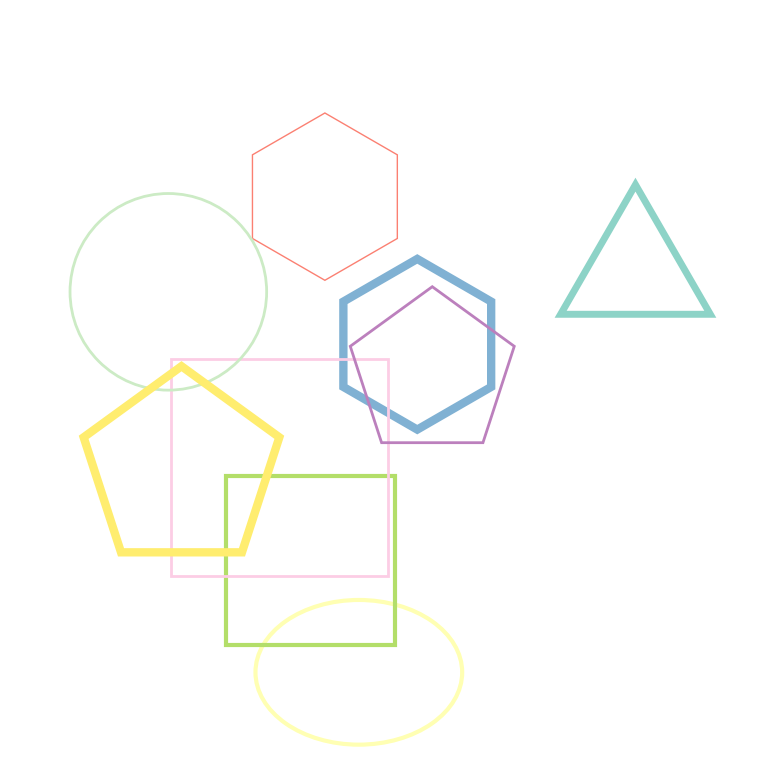[{"shape": "triangle", "thickness": 2.5, "radius": 0.56, "center": [0.825, 0.648]}, {"shape": "oval", "thickness": 1.5, "radius": 0.67, "center": [0.466, 0.127]}, {"shape": "hexagon", "thickness": 0.5, "radius": 0.54, "center": [0.422, 0.745]}, {"shape": "hexagon", "thickness": 3, "radius": 0.55, "center": [0.542, 0.553]}, {"shape": "square", "thickness": 1.5, "radius": 0.55, "center": [0.404, 0.272]}, {"shape": "square", "thickness": 1, "radius": 0.7, "center": [0.363, 0.393]}, {"shape": "pentagon", "thickness": 1, "radius": 0.56, "center": [0.561, 0.516]}, {"shape": "circle", "thickness": 1, "radius": 0.64, "center": [0.219, 0.621]}, {"shape": "pentagon", "thickness": 3, "radius": 0.67, "center": [0.236, 0.391]}]